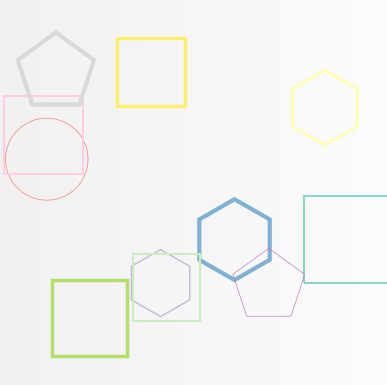[{"shape": "square", "thickness": 1.5, "radius": 0.56, "center": [0.896, 0.378]}, {"shape": "hexagon", "thickness": 2, "radius": 0.49, "center": [0.838, 0.721]}, {"shape": "hexagon", "thickness": 1, "radius": 0.43, "center": [0.414, 0.265]}, {"shape": "circle", "thickness": 0.5, "radius": 0.53, "center": [0.121, 0.587]}, {"shape": "hexagon", "thickness": 3, "radius": 0.52, "center": [0.605, 0.378]}, {"shape": "square", "thickness": 2.5, "radius": 0.49, "center": [0.231, 0.174]}, {"shape": "square", "thickness": 1.5, "radius": 0.51, "center": [0.113, 0.649]}, {"shape": "pentagon", "thickness": 3, "radius": 0.52, "center": [0.144, 0.812]}, {"shape": "pentagon", "thickness": 0.5, "radius": 0.49, "center": [0.694, 0.257]}, {"shape": "square", "thickness": 1.5, "radius": 0.43, "center": [0.429, 0.254]}, {"shape": "square", "thickness": 2.5, "radius": 0.44, "center": [0.39, 0.813]}]